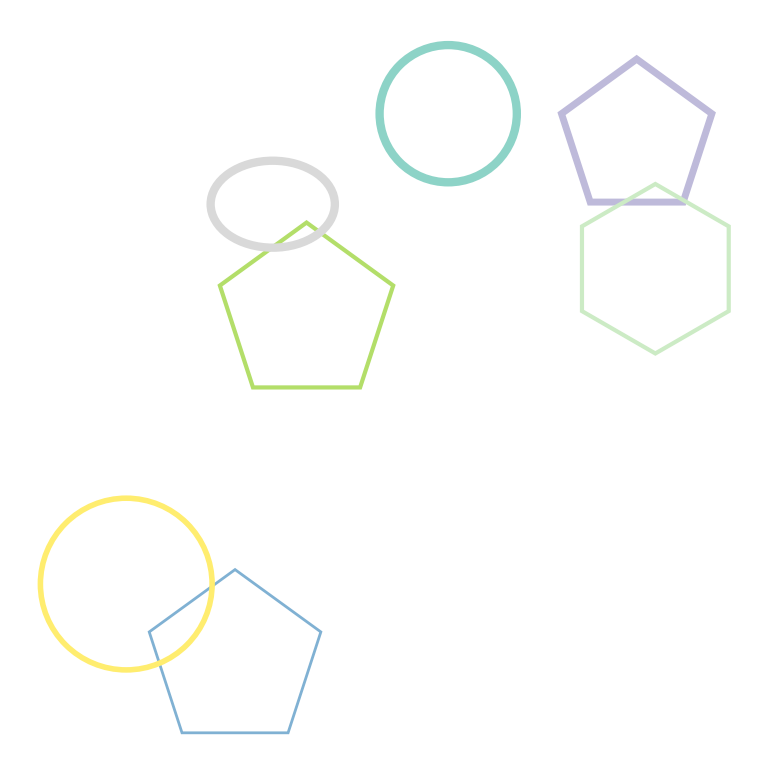[{"shape": "circle", "thickness": 3, "radius": 0.45, "center": [0.582, 0.852]}, {"shape": "pentagon", "thickness": 2.5, "radius": 0.51, "center": [0.827, 0.821]}, {"shape": "pentagon", "thickness": 1, "radius": 0.59, "center": [0.305, 0.143]}, {"shape": "pentagon", "thickness": 1.5, "radius": 0.59, "center": [0.398, 0.593]}, {"shape": "oval", "thickness": 3, "radius": 0.4, "center": [0.354, 0.735]}, {"shape": "hexagon", "thickness": 1.5, "radius": 0.55, "center": [0.851, 0.651]}, {"shape": "circle", "thickness": 2, "radius": 0.56, "center": [0.164, 0.241]}]